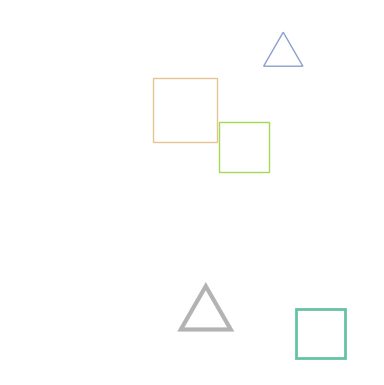[{"shape": "square", "thickness": 2, "radius": 0.32, "center": [0.833, 0.133]}, {"shape": "triangle", "thickness": 1, "radius": 0.29, "center": [0.736, 0.857]}, {"shape": "square", "thickness": 1, "radius": 0.33, "center": [0.633, 0.618]}, {"shape": "square", "thickness": 1, "radius": 0.41, "center": [0.481, 0.713]}, {"shape": "triangle", "thickness": 3, "radius": 0.37, "center": [0.534, 0.182]}]